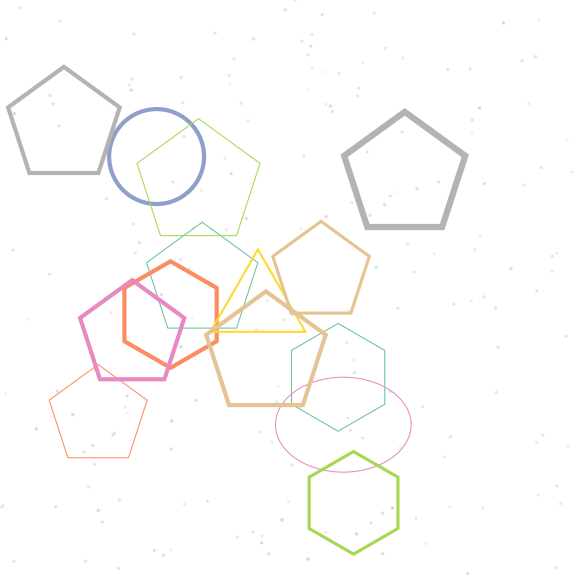[{"shape": "hexagon", "thickness": 0.5, "radius": 0.47, "center": [0.585, 0.346]}, {"shape": "pentagon", "thickness": 0.5, "radius": 0.51, "center": [0.35, 0.513]}, {"shape": "hexagon", "thickness": 2, "radius": 0.46, "center": [0.295, 0.454]}, {"shape": "pentagon", "thickness": 0.5, "radius": 0.45, "center": [0.17, 0.279]}, {"shape": "circle", "thickness": 2, "radius": 0.41, "center": [0.271, 0.728]}, {"shape": "oval", "thickness": 0.5, "radius": 0.59, "center": [0.594, 0.264]}, {"shape": "pentagon", "thickness": 2, "radius": 0.47, "center": [0.229, 0.419]}, {"shape": "pentagon", "thickness": 0.5, "radius": 0.56, "center": [0.344, 0.682]}, {"shape": "hexagon", "thickness": 1.5, "radius": 0.44, "center": [0.612, 0.128]}, {"shape": "triangle", "thickness": 1, "radius": 0.48, "center": [0.447, 0.472]}, {"shape": "pentagon", "thickness": 2, "radius": 0.54, "center": [0.461, 0.386]}, {"shape": "pentagon", "thickness": 1.5, "radius": 0.44, "center": [0.556, 0.528]}, {"shape": "pentagon", "thickness": 3, "radius": 0.55, "center": [0.701, 0.695]}, {"shape": "pentagon", "thickness": 2, "radius": 0.51, "center": [0.111, 0.782]}]